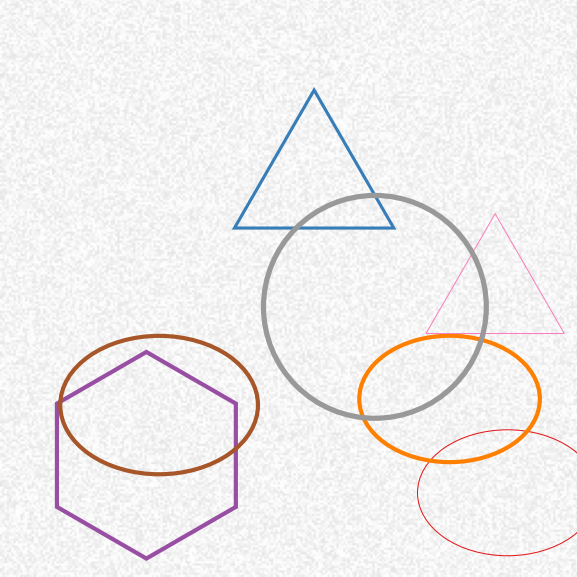[{"shape": "oval", "thickness": 0.5, "radius": 0.78, "center": [0.879, 0.146]}, {"shape": "triangle", "thickness": 1.5, "radius": 0.8, "center": [0.544, 0.684]}, {"shape": "hexagon", "thickness": 2, "radius": 0.89, "center": [0.253, 0.211]}, {"shape": "oval", "thickness": 2, "radius": 0.78, "center": [0.778, 0.308]}, {"shape": "oval", "thickness": 2, "radius": 0.86, "center": [0.276, 0.298]}, {"shape": "triangle", "thickness": 0.5, "radius": 0.69, "center": [0.857, 0.491]}, {"shape": "circle", "thickness": 2.5, "radius": 0.96, "center": [0.649, 0.468]}]